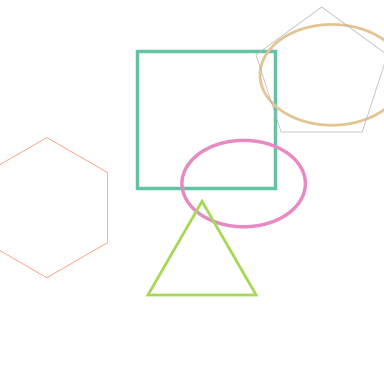[{"shape": "square", "thickness": 2.5, "radius": 0.89, "center": [0.535, 0.69]}, {"shape": "hexagon", "thickness": 0.5, "radius": 0.91, "center": [0.122, 0.461]}, {"shape": "oval", "thickness": 2.5, "radius": 0.8, "center": [0.633, 0.523]}, {"shape": "triangle", "thickness": 2, "radius": 0.81, "center": [0.525, 0.315]}, {"shape": "oval", "thickness": 2, "radius": 0.93, "center": [0.862, 0.806]}, {"shape": "pentagon", "thickness": 0.5, "radius": 0.9, "center": [0.836, 0.802]}]